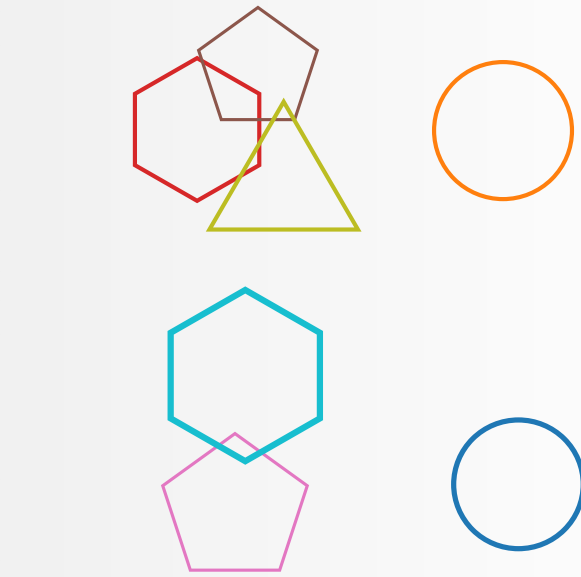[{"shape": "circle", "thickness": 2.5, "radius": 0.56, "center": [0.892, 0.16]}, {"shape": "circle", "thickness": 2, "radius": 0.59, "center": [0.865, 0.773]}, {"shape": "hexagon", "thickness": 2, "radius": 0.62, "center": [0.339, 0.775]}, {"shape": "pentagon", "thickness": 1.5, "radius": 0.54, "center": [0.444, 0.879]}, {"shape": "pentagon", "thickness": 1.5, "radius": 0.65, "center": [0.404, 0.118]}, {"shape": "triangle", "thickness": 2, "radius": 0.74, "center": [0.488, 0.675]}, {"shape": "hexagon", "thickness": 3, "radius": 0.74, "center": [0.422, 0.349]}]